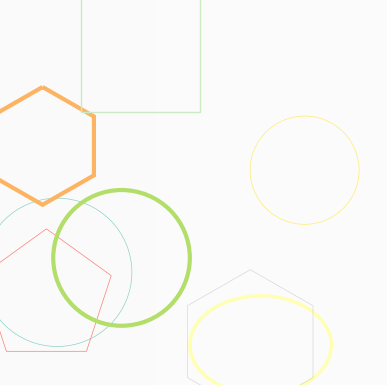[{"shape": "circle", "thickness": 0.5, "radius": 0.96, "center": [0.148, 0.293]}, {"shape": "oval", "thickness": 2.5, "radius": 0.91, "center": [0.673, 0.104]}, {"shape": "pentagon", "thickness": 0.5, "radius": 0.88, "center": [0.12, 0.23]}, {"shape": "hexagon", "thickness": 3, "radius": 0.76, "center": [0.11, 0.621]}, {"shape": "circle", "thickness": 3, "radius": 0.88, "center": [0.314, 0.33]}, {"shape": "hexagon", "thickness": 0.5, "radius": 0.93, "center": [0.646, 0.113]}, {"shape": "square", "thickness": 1, "radius": 0.77, "center": [0.362, 0.863]}, {"shape": "circle", "thickness": 0.5, "radius": 0.7, "center": [0.786, 0.558]}]